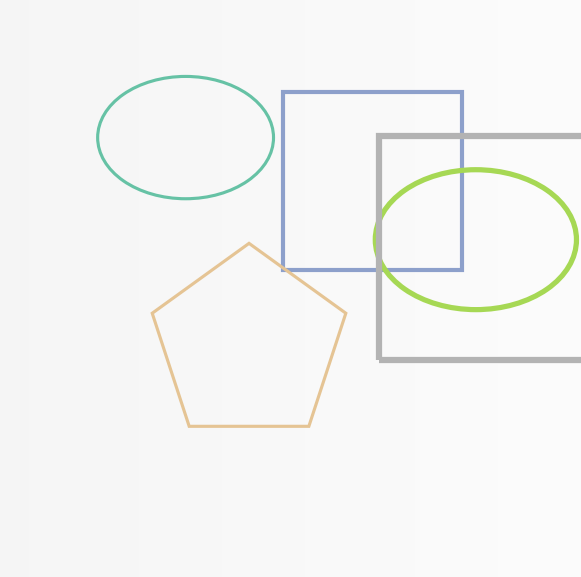[{"shape": "oval", "thickness": 1.5, "radius": 0.76, "center": [0.319, 0.761]}, {"shape": "square", "thickness": 2, "radius": 0.77, "center": [0.641, 0.686]}, {"shape": "oval", "thickness": 2.5, "radius": 0.87, "center": [0.819, 0.584]}, {"shape": "pentagon", "thickness": 1.5, "radius": 0.88, "center": [0.428, 0.403]}, {"shape": "square", "thickness": 3, "radius": 0.97, "center": [0.845, 0.57]}]